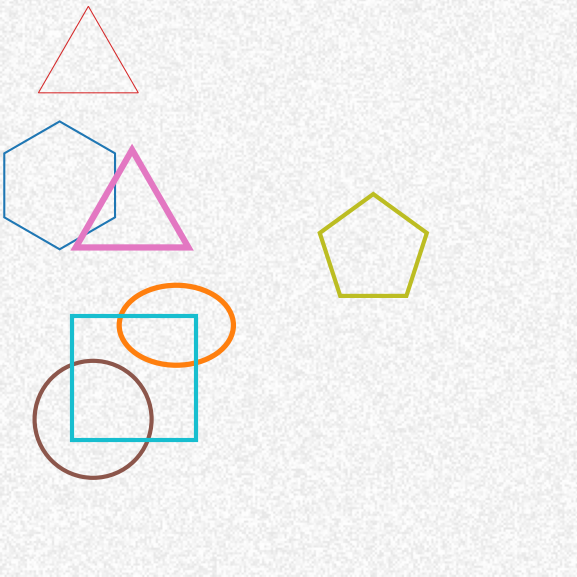[{"shape": "hexagon", "thickness": 1, "radius": 0.55, "center": [0.103, 0.678]}, {"shape": "oval", "thickness": 2.5, "radius": 0.49, "center": [0.305, 0.436]}, {"shape": "triangle", "thickness": 0.5, "radius": 0.5, "center": [0.153, 0.888]}, {"shape": "circle", "thickness": 2, "radius": 0.51, "center": [0.161, 0.273]}, {"shape": "triangle", "thickness": 3, "radius": 0.56, "center": [0.229, 0.627]}, {"shape": "pentagon", "thickness": 2, "radius": 0.49, "center": [0.646, 0.566]}, {"shape": "square", "thickness": 2, "radius": 0.54, "center": [0.233, 0.345]}]